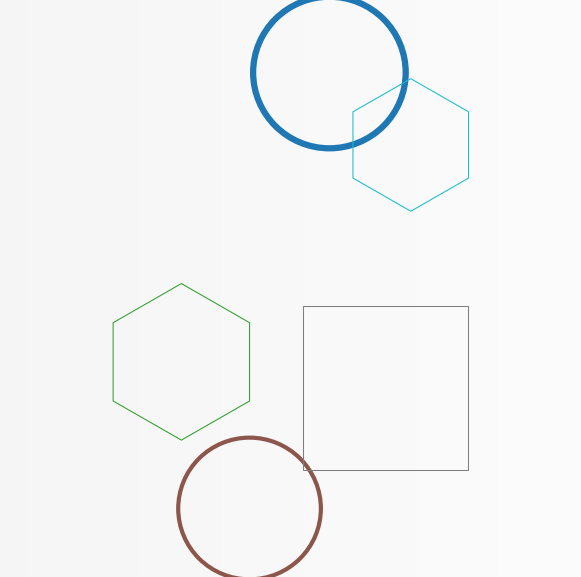[{"shape": "circle", "thickness": 3, "radius": 0.66, "center": [0.567, 0.874]}, {"shape": "hexagon", "thickness": 0.5, "radius": 0.68, "center": [0.312, 0.373]}, {"shape": "circle", "thickness": 2, "radius": 0.61, "center": [0.429, 0.119]}, {"shape": "square", "thickness": 0.5, "radius": 0.71, "center": [0.663, 0.327]}, {"shape": "hexagon", "thickness": 0.5, "radius": 0.57, "center": [0.707, 0.748]}]